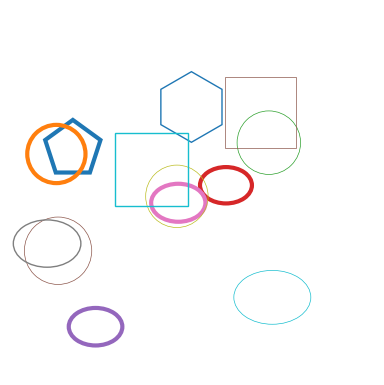[{"shape": "hexagon", "thickness": 1, "radius": 0.46, "center": [0.497, 0.722]}, {"shape": "pentagon", "thickness": 3, "radius": 0.38, "center": [0.189, 0.613]}, {"shape": "circle", "thickness": 3, "radius": 0.38, "center": [0.146, 0.6]}, {"shape": "circle", "thickness": 0.5, "radius": 0.41, "center": [0.698, 0.629]}, {"shape": "oval", "thickness": 3, "radius": 0.34, "center": [0.587, 0.519]}, {"shape": "oval", "thickness": 3, "radius": 0.35, "center": [0.248, 0.151]}, {"shape": "circle", "thickness": 0.5, "radius": 0.44, "center": [0.151, 0.349]}, {"shape": "square", "thickness": 0.5, "radius": 0.46, "center": [0.676, 0.708]}, {"shape": "oval", "thickness": 3, "radius": 0.35, "center": [0.463, 0.473]}, {"shape": "oval", "thickness": 1, "radius": 0.44, "center": [0.122, 0.367]}, {"shape": "circle", "thickness": 0.5, "radius": 0.41, "center": [0.459, 0.49]}, {"shape": "square", "thickness": 1, "radius": 0.48, "center": [0.393, 0.559]}, {"shape": "oval", "thickness": 0.5, "radius": 0.5, "center": [0.707, 0.228]}]